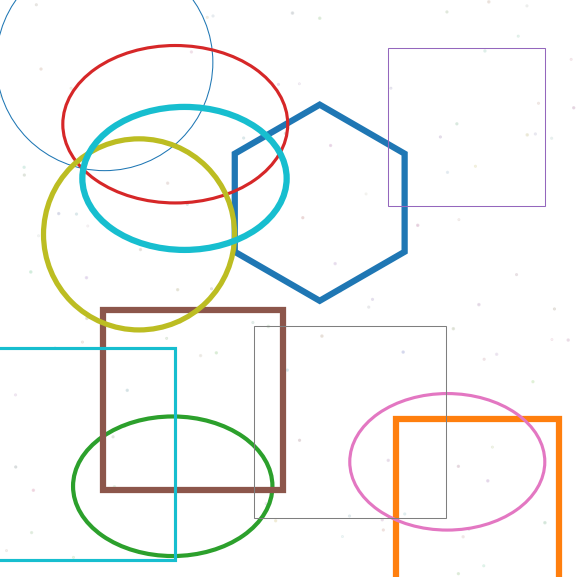[{"shape": "circle", "thickness": 0.5, "radius": 0.94, "center": [0.181, 0.891]}, {"shape": "hexagon", "thickness": 3, "radius": 0.85, "center": [0.554, 0.648]}, {"shape": "square", "thickness": 3, "radius": 0.71, "center": [0.827, 0.132]}, {"shape": "oval", "thickness": 2, "radius": 0.86, "center": [0.299, 0.157]}, {"shape": "oval", "thickness": 1.5, "radius": 0.97, "center": [0.304, 0.784]}, {"shape": "square", "thickness": 0.5, "radius": 0.68, "center": [0.808, 0.779]}, {"shape": "square", "thickness": 3, "radius": 0.78, "center": [0.334, 0.306]}, {"shape": "oval", "thickness": 1.5, "radius": 0.84, "center": [0.775, 0.199]}, {"shape": "square", "thickness": 0.5, "radius": 0.83, "center": [0.606, 0.269]}, {"shape": "circle", "thickness": 2.5, "radius": 0.83, "center": [0.241, 0.593]}, {"shape": "square", "thickness": 1.5, "radius": 0.92, "center": [0.119, 0.213]}, {"shape": "oval", "thickness": 3, "radius": 0.88, "center": [0.319, 0.69]}]